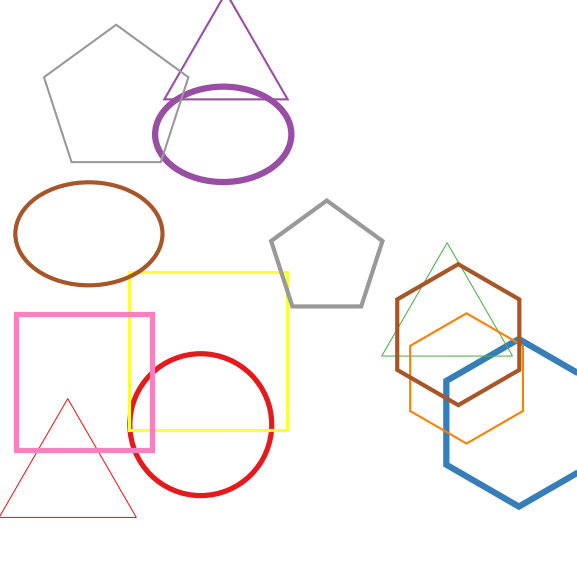[{"shape": "triangle", "thickness": 0.5, "radius": 0.69, "center": [0.117, 0.172]}, {"shape": "circle", "thickness": 2.5, "radius": 0.61, "center": [0.348, 0.264]}, {"shape": "hexagon", "thickness": 3, "radius": 0.73, "center": [0.899, 0.267]}, {"shape": "triangle", "thickness": 0.5, "radius": 0.65, "center": [0.774, 0.448]}, {"shape": "oval", "thickness": 3, "radius": 0.59, "center": [0.387, 0.767]}, {"shape": "triangle", "thickness": 1, "radius": 0.62, "center": [0.391, 0.889]}, {"shape": "hexagon", "thickness": 1, "radius": 0.56, "center": [0.808, 0.344]}, {"shape": "square", "thickness": 1.5, "radius": 0.68, "center": [0.359, 0.392]}, {"shape": "oval", "thickness": 2, "radius": 0.64, "center": [0.154, 0.594]}, {"shape": "hexagon", "thickness": 2, "radius": 0.61, "center": [0.794, 0.42]}, {"shape": "square", "thickness": 2.5, "radius": 0.59, "center": [0.146, 0.337]}, {"shape": "pentagon", "thickness": 2, "radius": 0.51, "center": [0.566, 0.55]}, {"shape": "pentagon", "thickness": 1, "radius": 0.66, "center": [0.201, 0.825]}]